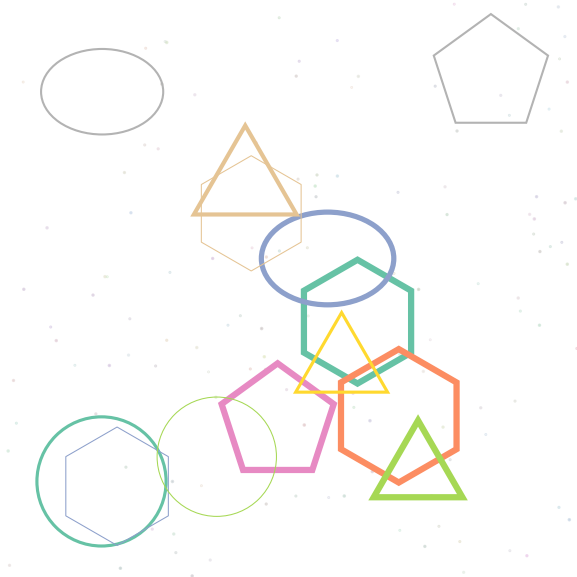[{"shape": "circle", "thickness": 1.5, "radius": 0.56, "center": [0.176, 0.165]}, {"shape": "hexagon", "thickness": 3, "radius": 0.54, "center": [0.619, 0.442]}, {"shape": "hexagon", "thickness": 3, "radius": 0.58, "center": [0.691, 0.279]}, {"shape": "oval", "thickness": 2.5, "radius": 0.57, "center": [0.567, 0.552]}, {"shape": "hexagon", "thickness": 0.5, "radius": 0.51, "center": [0.203, 0.157]}, {"shape": "pentagon", "thickness": 3, "radius": 0.51, "center": [0.481, 0.268]}, {"shape": "circle", "thickness": 0.5, "radius": 0.52, "center": [0.375, 0.208]}, {"shape": "triangle", "thickness": 3, "radius": 0.44, "center": [0.724, 0.182]}, {"shape": "triangle", "thickness": 1.5, "radius": 0.46, "center": [0.592, 0.366]}, {"shape": "triangle", "thickness": 2, "radius": 0.51, "center": [0.425, 0.679]}, {"shape": "hexagon", "thickness": 0.5, "radius": 0.5, "center": [0.435, 0.63]}, {"shape": "pentagon", "thickness": 1, "radius": 0.52, "center": [0.85, 0.871]}, {"shape": "oval", "thickness": 1, "radius": 0.53, "center": [0.177, 0.84]}]